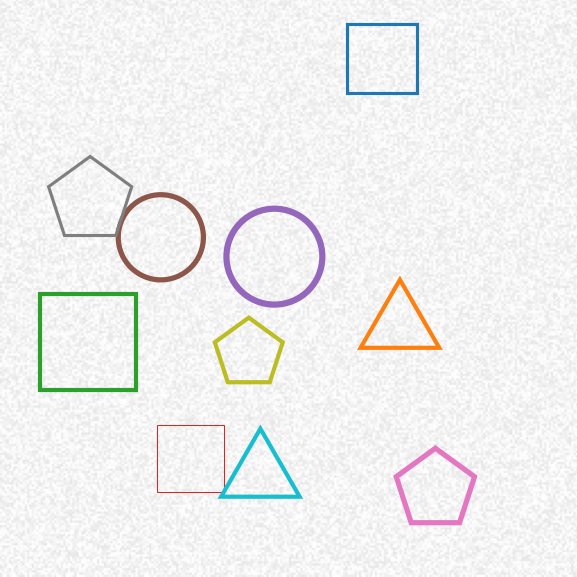[{"shape": "square", "thickness": 1.5, "radius": 0.3, "center": [0.661, 0.898]}, {"shape": "triangle", "thickness": 2, "radius": 0.39, "center": [0.693, 0.436]}, {"shape": "square", "thickness": 2, "radius": 0.42, "center": [0.153, 0.407]}, {"shape": "square", "thickness": 0.5, "radius": 0.29, "center": [0.33, 0.205]}, {"shape": "circle", "thickness": 3, "radius": 0.42, "center": [0.475, 0.555]}, {"shape": "circle", "thickness": 2.5, "radius": 0.37, "center": [0.279, 0.588]}, {"shape": "pentagon", "thickness": 2.5, "radius": 0.36, "center": [0.754, 0.152]}, {"shape": "pentagon", "thickness": 1.5, "radius": 0.38, "center": [0.156, 0.653]}, {"shape": "pentagon", "thickness": 2, "radius": 0.31, "center": [0.431, 0.387]}, {"shape": "triangle", "thickness": 2, "radius": 0.39, "center": [0.451, 0.178]}]